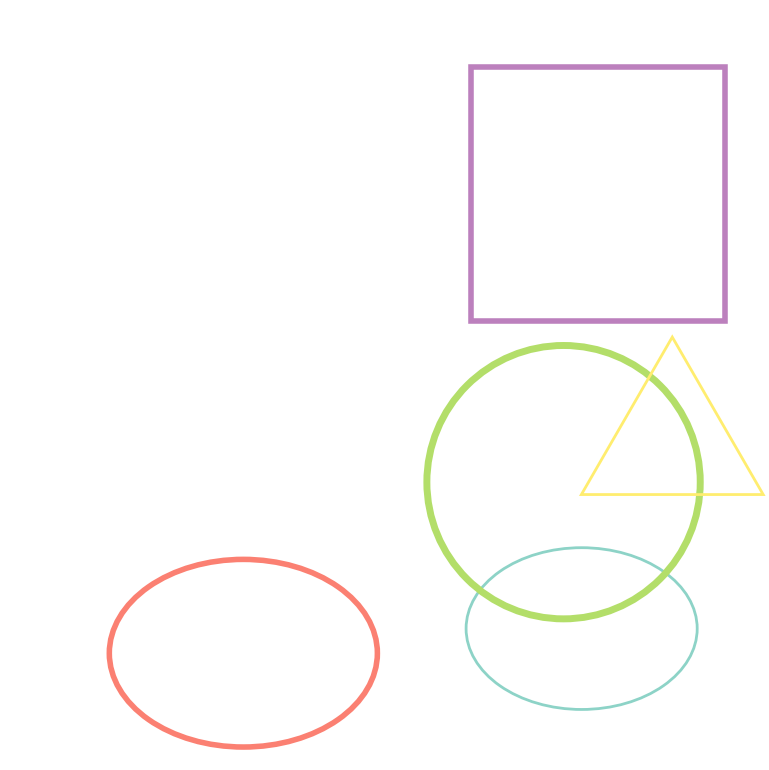[{"shape": "oval", "thickness": 1, "radius": 0.75, "center": [0.755, 0.184]}, {"shape": "oval", "thickness": 2, "radius": 0.87, "center": [0.316, 0.152]}, {"shape": "circle", "thickness": 2.5, "radius": 0.89, "center": [0.732, 0.374]}, {"shape": "square", "thickness": 2, "radius": 0.82, "center": [0.776, 0.748]}, {"shape": "triangle", "thickness": 1, "radius": 0.68, "center": [0.873, 0.426]}]